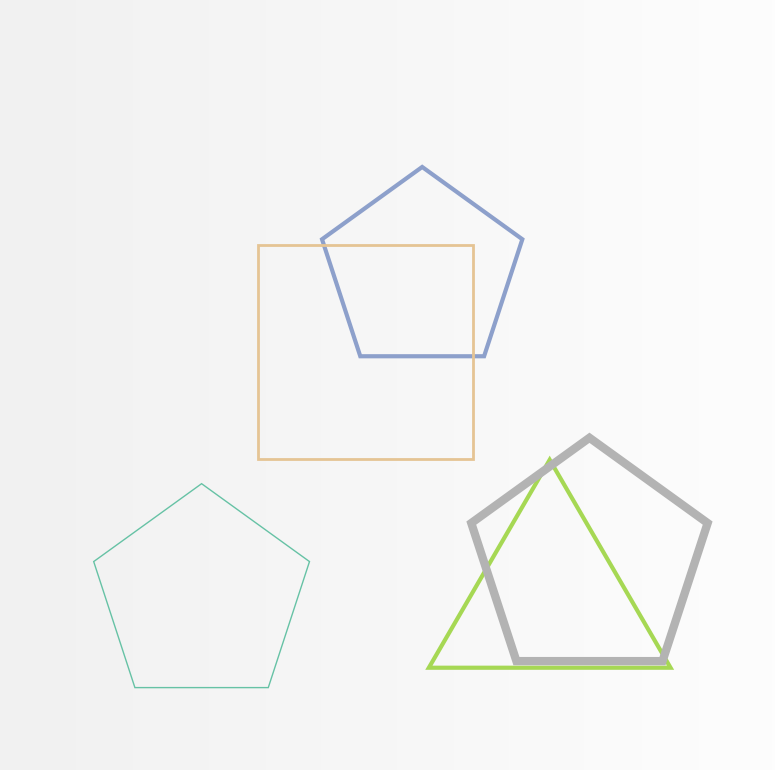[{"shape": "pentagon", "thickness": 0.5, "radius": 0.73, "center": [0.26, 0.225]}, {"shape": "pentagon", "thickness": 1.5, "radius": 0.68, "center": [0.545, 0.647]}, {"shape": "triangle", "thickness": 1.5, "radius": 0.9, "center": [0.709, 0.223]}, {"shape": "square", "thickness": 1, "radius": 0.69, "center": [0.472, 0.543]}, {"shape": "pentagon", "thickness": 3, "radius": 0.8, "center": [0.761, 0.271]}]